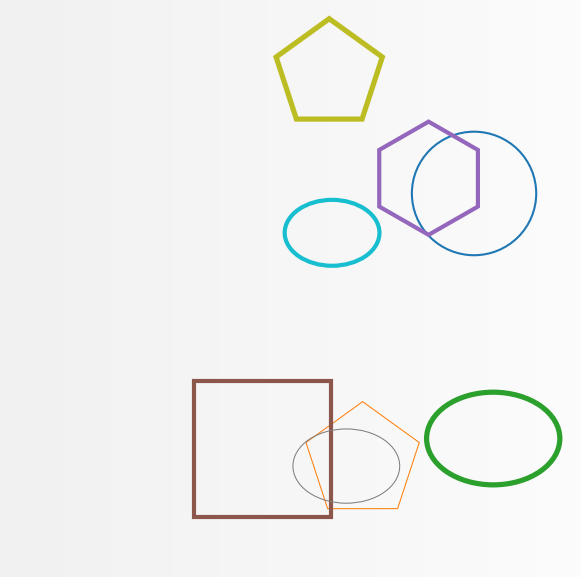[{"shape": "circle", "thickness": 1, "radius": 0.53, "center": [0.816, 0.664]}, {"shape": "pentagon", "thickness": 0.5, "radius": 0.51, "center": [0.624, 0.201]}, {"shape": "oval", "thickness": 2.5, "radius": 0.57, "center": [0.849, 0.24]}, {"shape": "hexagon", "thickness": 2, "radius": 0.49, "center": [0.737, 0.69]}, {"shape": "square", "thickness": 2, "radius": 0.59, "center": [0.452, 0.221]}, {"shape": "oval", "thickness": 0.5, "radius": 0.46, "center": [0.596, 0.192]}, {"shape": "pentagon", "thickness": 2.5, "radius": 0.48, "center": [0.566, 0.871]}, {"shape": "oval", "thickness": 2, "radius": 0.41, "center": [0.571, 0.596]}]